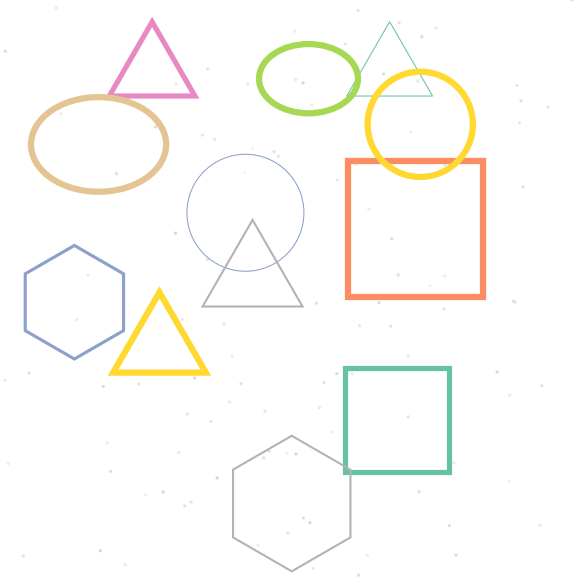[{"shape": "square", "thickness": 2.5, "radius": 0.45, "center": [0.687, 0.272]}, {"shape": "triangle", "thickness": 0.5, "radius": 0.43, "center": [0.675, 0.876]}, {"shape": "square", "thickness": 3, "radius": 0.59, "center": [0.72, 0.602]}, {"shape": "circle", "thickness": 0.5, "radius": 0.51, "center": [0.425, 0.631]}, {"shape": "hexagon", "thickness": 1.5, "radius": 0.49, "center": [0.129, 0.476]}, {"shape": "triangle", "thickness": 2.5, "radius": 0.43, "center": [0.263, 0.876]}, {"shape": "oval", "thickness": 3, "radius": 0.43, "center": [0.534, 0.863]}, {"shape": "circle", "thickness": 3, "radius": 0.46, "center": [0.728, 0.784]}, {"shape": "triangle", "thickness": 3, "radius": 0.46, "center": [0.276, 0.4]}, {"shape": "oval", "thickness": 3, "radius": 0.59, "center": [0.171, 0.749]}, {"shape": "triangle", "thickness": 1, "radius": 0.5, "center": [0.437, 0.518]}, {"shape": "hexagon", "thickness": 1, "radius": 0.59, "center": [0.505, 0.127]}]